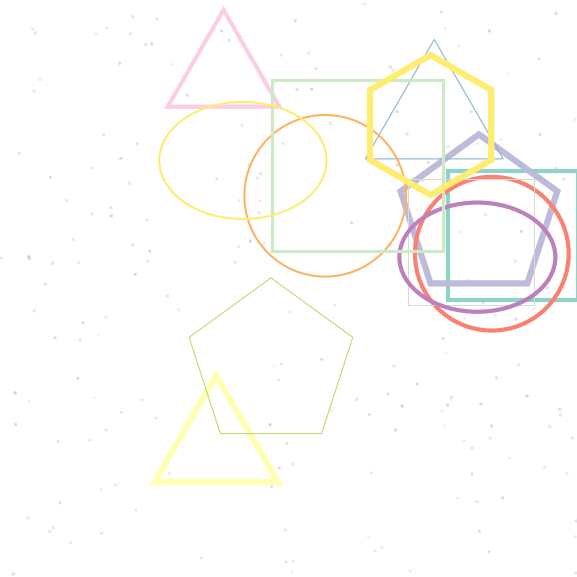[{"shape": "square", "thickness": 2, "radius": 0.56, "center": [0.888, 0.591]}, {"shape": "triangle", "thickness": 3, "radius": 0.62, "center": [0.375, 0.226]}, {"shape": "pentagon", "thickness": 3, "radius": 0.71, "center": [0.829, 0.624]}, {"shape": "circle", "thickness": 2, "radius": 0.67, "center": [0.852, 0.56]}, {"shape": "triangle", "thickness": 0.5, "radius": 0.69, "center": [0.752, 0.793]}, {"shape": "circle", "thickness": 1, "radius": 0.7, "center": [0.563, 0.66]}, {"shape": "pentagon", "thickness": 0.5, "radius": 0.75, "center": [0.469, 0.369]}, {"shape": "triangle", "thickness": 2, "radius": 0.56, "center": [0.387, 0.87]}, {"shape": "square", "thickness": 0.5, "radius": 0.55, "center": [0.816, 0.58]}, {"shape": "oval", "thickness": 2, "radius": 0.68, "center": [0.827, 0.554]}, {"shape": "square", "thickness": 1.5, "radius": 0.74, "center": [0.619, 0.712]}, {"shape": "hexagon", "thickness": 3, "radius": 0.61, "center": [0.746, 0.783]}, {"shape": "oval", "thickness": 1, "radius": 0.72, "center": [0.421, 0.721]}]